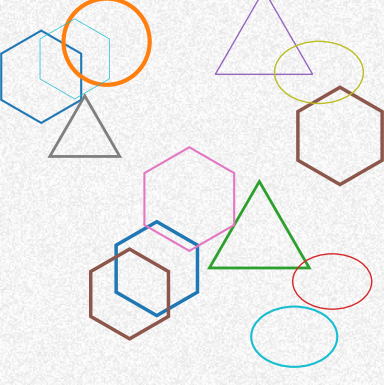[{"shape": "hexagon", "thickness": 2.5, "radius": 0.61, "center": [0.407, 0.302]}, {"shape": "hexagon", "thickness": 1.5, "radius": 0.6, "center": [0.107, 0.801]}, {"shape": "circle", "thickness": 3, "radius": 0.56, "center": [0.277, 0.892]}, {"shape": "triangle", "thickness": 2, "radius": 0.75, "center": [0.674, 0.379]}, {"shape": "oval", "thickness": 1, "radius": 0.51, "center": [0.863, 0.269]}, {"shape": "triangle", "thickness": 1, "radius": 0.73, "center": [0.686, 0.88]}, {"shape": "hexagon", "thickness": 2.5, "radius": 0.63, "center": [0.883, 0.647]}, {"shape": "hexagon", "thickness": 2.5, "radius": 0.58, "center": [0.337, 0.236]}, {"shape": "hexagon", "thickness": 1.5, "radius": 0.67, "center": [0.492, 0.483]}, {"shape": "triangle", "thickness": 2, "radius": 0.52, "center": [0.22, 0.646]}, {"shape": "oval", "thickness": 1, "radius": 0.58, "center": [0.828, 0.812]}, {"shape": "oval", "thickness": 1.5, "radius": 0.56, "center": [0.764, 0.125]}, {"shape": "hexagon", "thickness": 0.5, "radius": 0.52, "center": [0.194, 0.847]}]